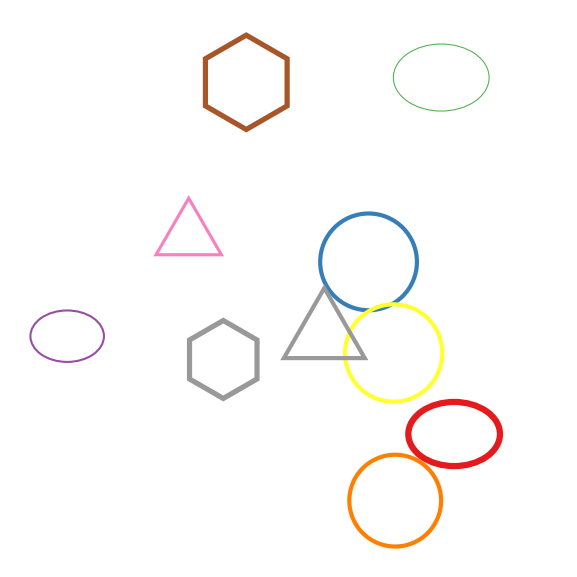[{"shape": "oval", "thickness": 3, "radius": 0.4, "center": [0.786, 0.248]}, {"shape": "circle", "thickness": 2, "radius": 0.42, "center": [0.638, 0.546]}, {"shape": "oval", "thickness": 0.5, "radius": 0.41, "center": [0.764, 0.865]}, {"shape": "oval", "thickness": 1, "radius": 0.32, "center": [0.116, 0.417]}, {"shape": "circle", "thickness": 2, "radius": 0.4, "center": [0.684, 0.132]}, {"shape": "circle", "thickness": 2, "radius": 0.42, "center": [0.682, 0.388]}, {"shape": "hexagon", "thickness": 2.5, "radius": 0.41, "center": [0.426, 0.857]}, {"shape": "triangle", "thickness": 1.5, "radius": 0.33, "center": [0.327, 0.591]}, {"shape": "triangle", "thickness": 2, "radius": 0.4, "center": [0.562, 0.419]}, {"shape": "hexagon", "thickness": 2.5, "radius": 0.34, "center": [0.387, 0.377]}]